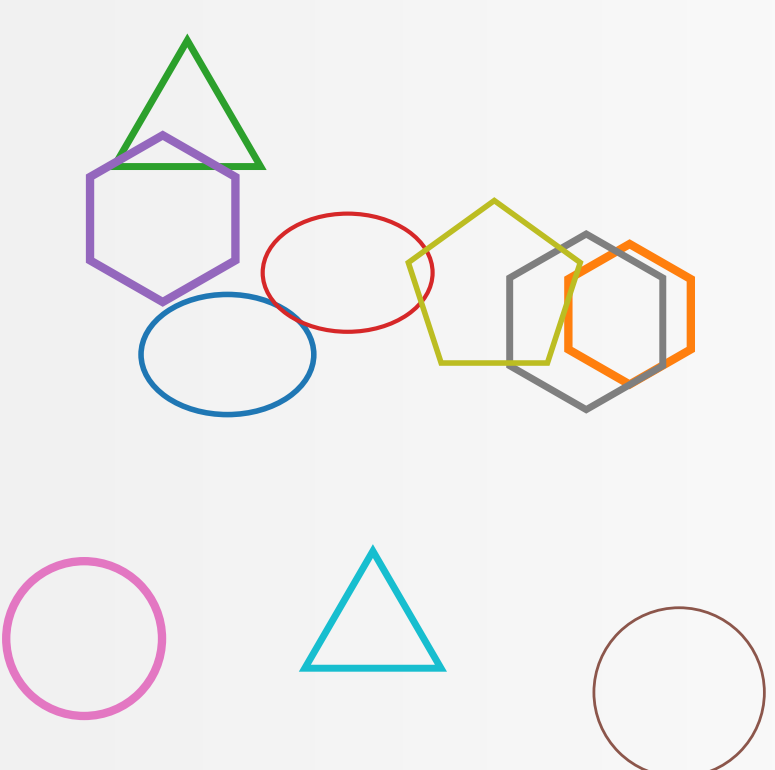[{"shape": "oval", "thickness": 2, "radius": 0.56, "center": [0.293, 0.54]}, {"shape": "hexagon", "thickness": 3, "radius": 0.46, "center": [0.812, 0.592]}, {"shape": "triangle", "thickness": 2.5, "radius": 0.55, "center": [0.242, 0.838]}, {"shape": "oval", "thickness": 1.5, "radius": 0.55, "center": [0.449, 0.646]}, {"shape": "hexagon", "thickness": 3, "radius": 0.54, "center": [0.21, 0.716]}, {"shape": "circle", "thickness": 1, "radius": 0.55, "center": [0.876, 0.101]}, {"shape": "circle", "thickness": 3, "radius": 0.5, "center": [0.109, 0.171]}, {"shape": "hexagon", "thickness": 2.5, "radius": 0.57, "center": [0.756, 0.582]}, {"shape": "pentagon", "thickness": 2, "radius": 0.58, "center": [0.638, 0.623]}, {"shape": "triangle", "thickness": 2.5, "radius": 0.51, "center": [0.481, 0.183]}]